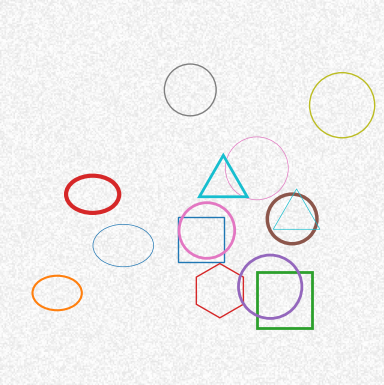[{"shape": "square", "thickness": 1, "radius": 0.29, "center": [0.522, 0.377]}, {"shape": "oval", "thickness": 0.5, "radius": 0.39, "center": [0.32, 0.362]}, {"shape": "oval", "thickness": 1.5, "radius": 0.32, "center": [0.148, 0.239]}, {"shape": "square", "thickness": 2, "radius": 0.36, "center": [0.738, 0.221]}, {"shape": "oval", "thickness": 3, "radius": 0.35, "center": [0.241, 0.495]}, {"shape": "hexagon", "thickness": 1, "radius": 0.35, "center": [0.571, 0.245]}, {"shape": "circle", "thickness": 2, "radius": 0.41, "center": [0.702, 0.255]}, {"shape": "circle", "thickness": 2.5, "radius": 0.32, "center": [0.759, 0.431]}, {"shape": "circle", "thickness": 2, "radius": 0.36, "center": [0.537, 0.401]}, {"shape": "circle", "thickness": 0.5, "radius": 0.41, "center": [0.667, 0.563]}, {"shape": "circle", "thickness": 1, "radius": 0.34, "center": [0.494, 0.766]}, {"shape": "circle", "thickness": 1, "radius": 0.42, "center": [0.889, 0.727]}, {"shape": "triangle", "thickness": 0.5, "radius": 0.35, "center": [0.77, 0.439]}, {"shape": "triangle", "thickness": 2, "radius": 0.36, "center": [0.58, 0.525]}]